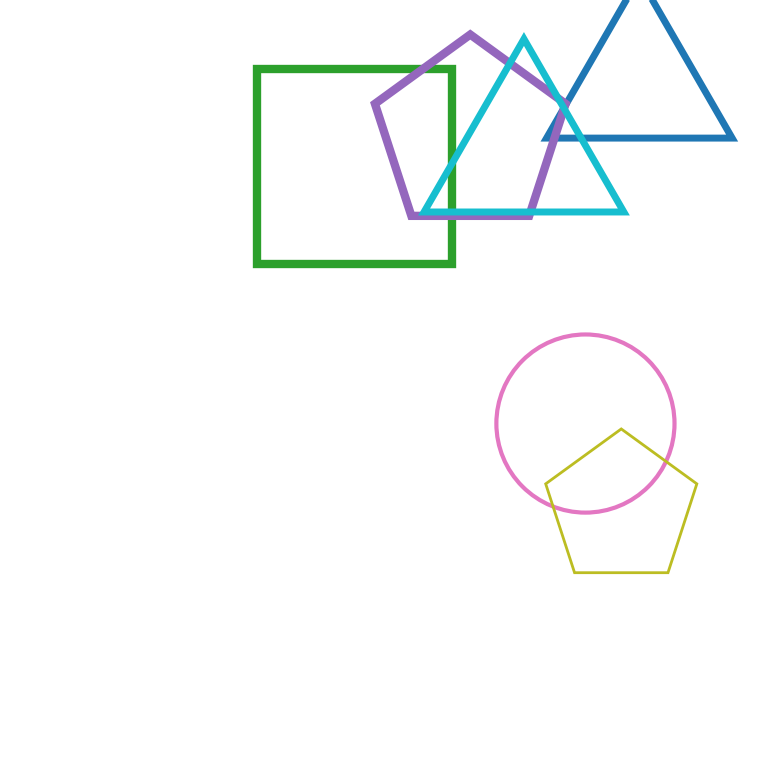[{"shape": "triangle", "thickness": 2.5, "radius": 0.7, "center": [0.83, 0.89]}, {"shape": "square", "thickness": 3, "radius": 0.64, "center": [0.46, 0.784]}, {"shape": "pentagon", "thickness": 3, "radius": 0.65, "center": [0.611, 0.825]}, {"shape": "circle", "thickness": 1.5, "radius": 0.58, "center": [0.76, 0.45]}, {"shape": "pentagon", "thickness": 1, "radius": 0.52, "center": [0.807, 0.34]}, {"shape": "triangle", "thickness": 2.5, "radius": 0.75, "center": [0.68, 0.8]}]